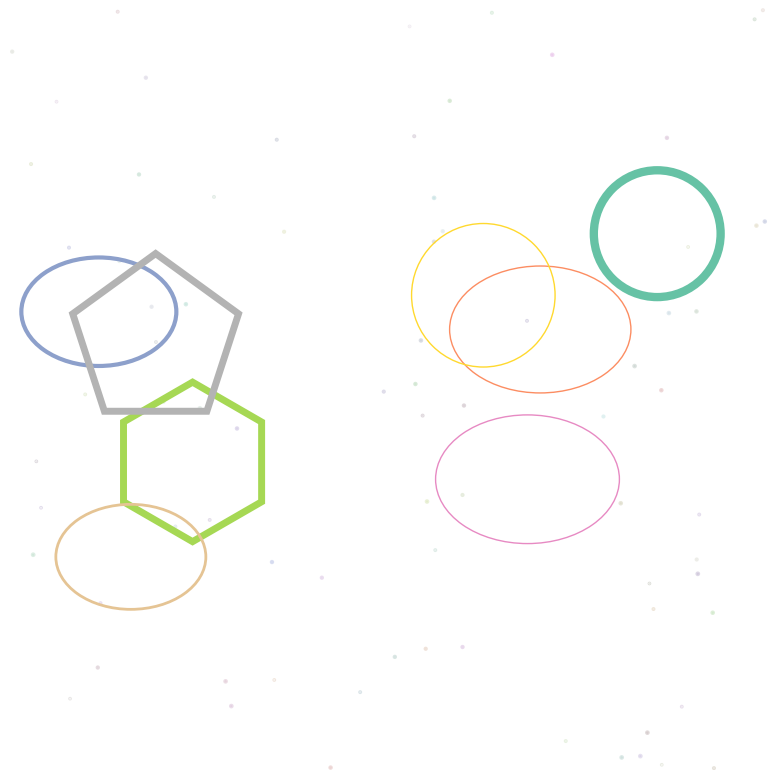[{"shape": "circle", "thickness": 3, "radius": 0.41, "center": [0.854, 0.697]}, {"shape": "oval", "thickness": 0.5, "radius": 0.59, "center": [0.702, 0.572]}, {"shape": "oval", "thickness": 1.5, "radius": 0.5, "center": [0.128, 0.595]}, {"shape": "oval", "thickness": 0.5, "radius": 0.6, "center": [0.685, 0.378]}, {"shape": "hexagon", "thickness": 2.5, "radius": 0.52, "center": [0.25, 0.4]}, {"shape": "circle", "thickness": 0.5, "radius": 0.47, "center": [0.628, 0.617]}, {"shape": "oval", "thickness": 1, "radius": 0.49, "center": [0.17, 0.277]}, {"shape": "pentagon", "thickness": 2.5, "radius": 0.57, "center": [0.202, 0.557]}]